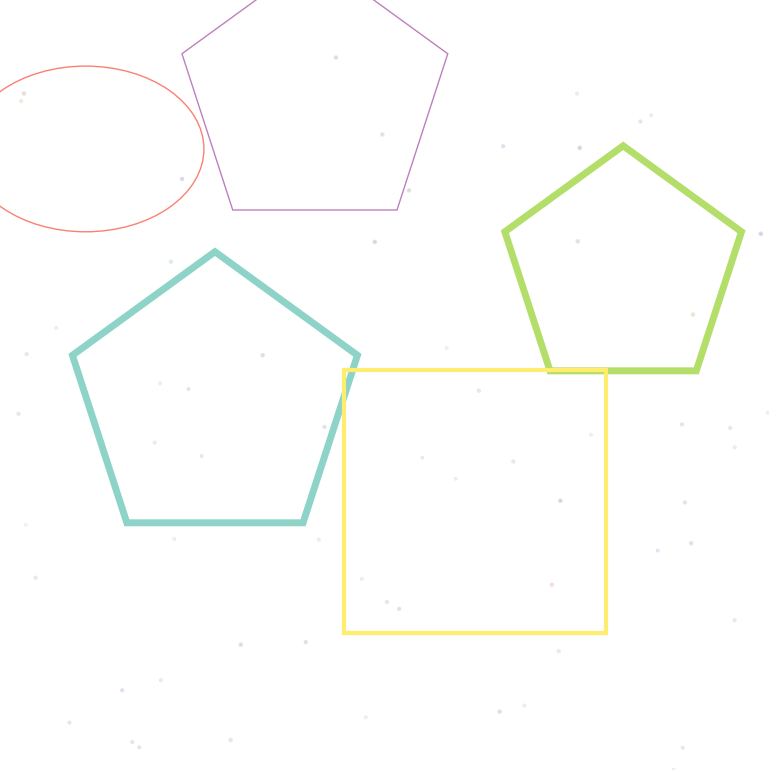[{"shape": "pentagon", "thickness": 2.5, "radius": 0.97, "center": [0.279, 0.478]}, {"shape": "oval", "thickness": 0.5, "radius": 0.77, "center": [0.111, 0.807]}, {"shape": "pentagon", "thickness": 2.5, "radius": 0.81, "center": [0.809, 0.649]}, {"shape": "pentagon", "thickness": 0.5, "radius": 0.91, "center": [0.409, 0.874]}, {"shape": "square", "thickness": 1.5, "radius": 0.85, "center": [0.616, 0.349]}]